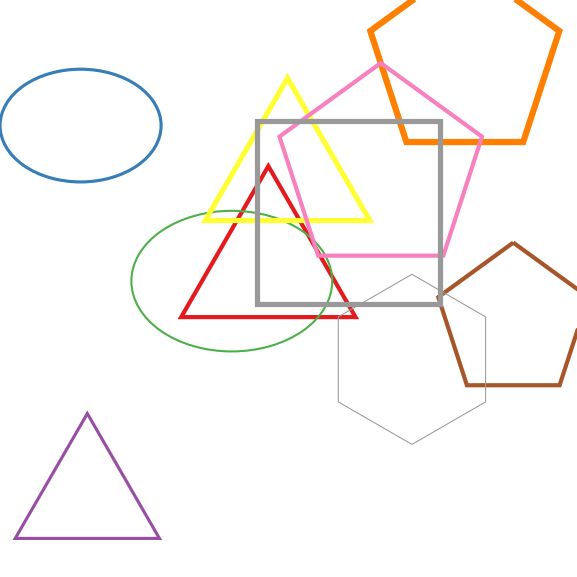[{"shape": "triangle", "thickness": 2, "radius": 0.87, "center": [0.465, 0.537]}, {"shape": "oval", "thickness": 1.5, "radius": 0.7, "center": [0.14, 0.782]}, {"shape": "oval", "thickness": 1, "radius": 0.87, "center": [0.401, 0.512]}, {"shape": "triangle", "thickness": 1.5, "radius": 0.72, "center": [0.151, 0.139]}, {"shape": "pentagon", "thickness": 3, "radius": 0.86, "center": [0.805, 0.892]}, {"shape": "triangle", "thickness": 2.5, "radius": 0.82, "center": [0.498, 0.699]}, {"shape": "pentagon", "thickness": 2, "radius": 0.68, "center": [0.889, 0.443]}, {"shape": "pentagon", "thickness": 2, "radius": 0.92, "center": [0.659, 0.706]}, {"shape": "hexagon", "thickness": 0.5, "radius": 0.74, "center": [0.713, 0.377]}, {"shape": "square", "thickness": 2.5, "radius": 0.79, "center": [0.603, 0.631]}]